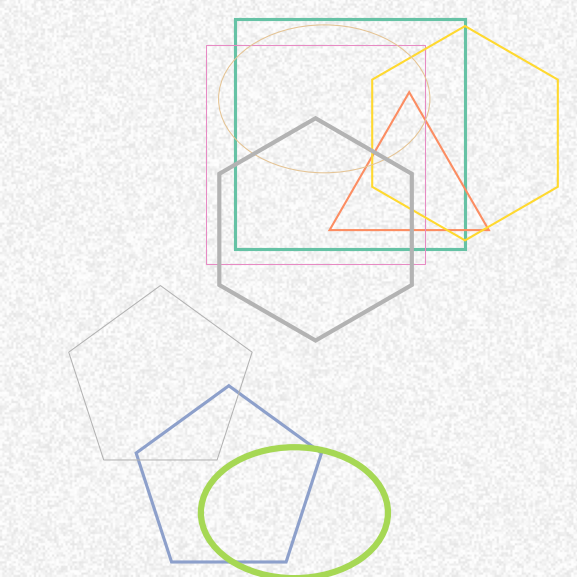[{"shape": "square", "thickness": 1.5, "radius": 0.99, "center": [0.606, 0.767]}, {"shape": "triangle", "thickness": 1, "radius": 0.8, "center": [0.709, 0.68]}, {"shape": "pentagon", "thickness": 1.5, "radius": 0.84, "center": [0.396, 0.162]}, {"shape": "square", "thickness": 0.5, "radius": 0.95, "center": [0.547, 0.732]}, {"shape": "oval", "thickness": 3, "radius": 0.81, "center": [0.51, 0.111]}, {"shape": "hexagon", "thickness": 1, "radius": 0.93, "center": [0.805, 0.768]}, {"shape": "oval", "thickness": 0.5, "radius": 0.91, "center": [0.561, 0.828]}, {"shape": "hexagon", "thickness": 2, "radius": 0.96, "center": [0.546, 0.602]}, {"shape": "pentagon", "thickness": 0.5, "radius": 0.83, "center": [0.278, 0.338]}]